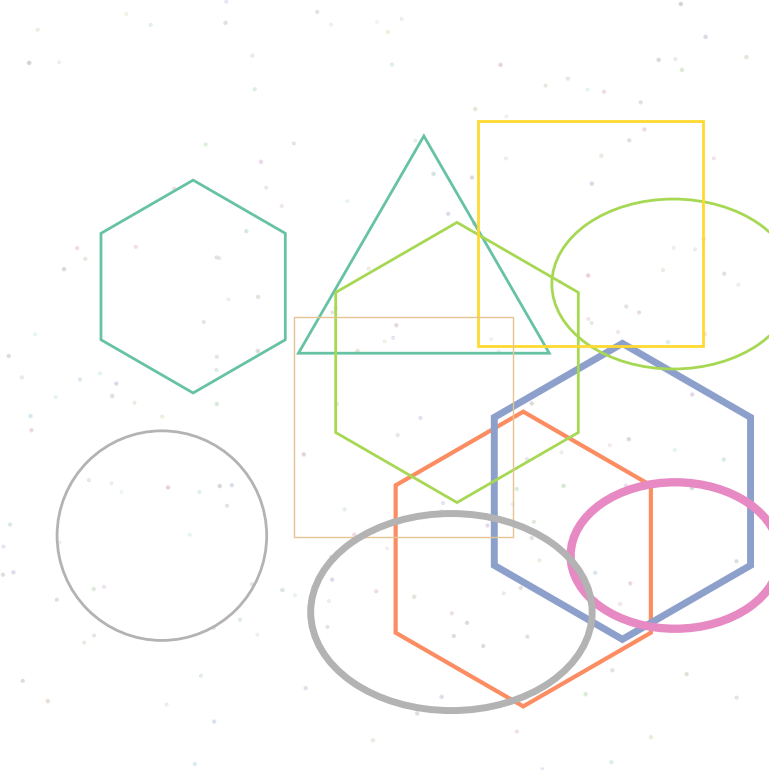[{"shape": "hexagon", "thickness": 1, "radius": 0.69, "center": [0.251, 0.628]}, {"shape": "triangle", "thickness": 1, "radius": 0.94, "center": [0.55, 0.635]}, {"shape": "hexagon", "thickness": 1.5, "radius": 0.96, "center": [0.68, 0.274]}, {"shape": "hexagon", "thickness": 2.5, "radius": 0.96, "center": [0.808, 0.362]}, {"shape": "oval", "thickness": 3, "radius": 0.68, "center": [0.877, 0.279]}, {"shape": "hexagon", "thickness": 1, "radius": 0.91, "center": [0.594, 0.529]}, {"shape": "oval", "thickness": 1, "radius": 0.79, "center": [0.874, 0.631]}, {"shape": "square", "thickness": 1, "radius": 0.73, "center": [0.766, 0.697]}, {"shape": "square", "thickness": 0.5, "radius": 0.71, "center": [0.524, 0.445]}, {"shape": "oval", "thickness": 2.5, "radius": 0.91, "center": [0.586, 0.205]}, {"shape": "circle", "thickness": 1, "radius": 0.68, "center": [0.21, 0.304]}]